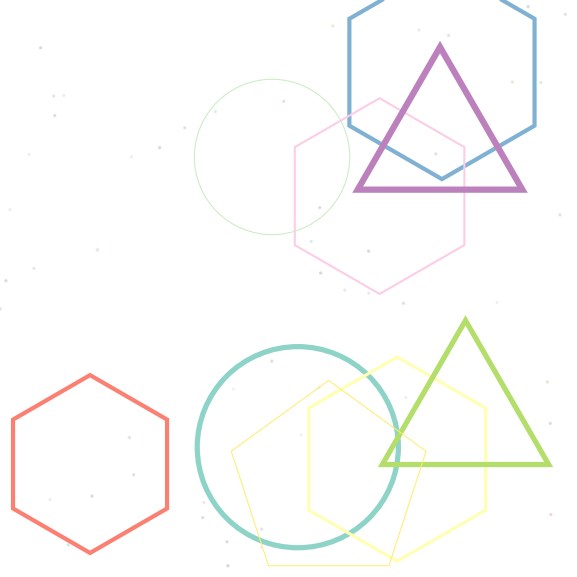[{"shape": "circle", "thickness": 2.5, "radius": 0.87, "center": [0.516, 0.225]}, {"shape": "hexagon", "thickness": 1.5, "radius": 0.88, "center": [0.688, 0.204]}, {"shape": "hexagon", "thickness": 2, "radius": 0.77, "center": [0.156, 0.196]}, {"shape": "hexagon", "thickness": 2, "radius": 0.93, "center": [0.765, 0.874]}, {"shape": "triangle", "thickness": 2.5, "radius": 0.83, "center": [0.806, 0.278]}, {"shape": "hexagon", "thickness": 1, "radius": 0.85, "center": [0.657, 0.66]}, {"shape": "triangle", "thickness": 3, "radius": 0.82, "center": [0.762, 0.753]}, {"shape": "circle", "thickness": 0.5, "radius": 0.67, "center": [0.471, 0.727]}, {"shape": "pentagon", "thickness": 0.5, "radius": 0.89, "center": [0.569, 0.163]}]